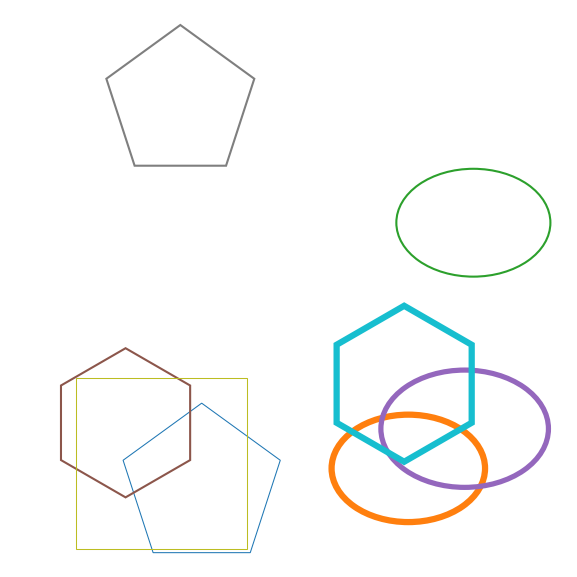[{"shape": "pentagon", "thickness": 0.5, "radius": 0.72, "center": [0.349, 0.158]}, {"shape": "oval", "thickness": 3, "radius": 0.66, "center": [0.707, 0.188]}, {"shape": "oval", "thickness": 1, "radius": 0.67, "center": [0.82, 0.613]}, {"shape": "oval", "thickness": 2.5, "radius": 0.73, "center": [0.805, 0.257]}, {"shape": "hexagon", "thickness": 1, "radius": 0.65, "center": [0.217, 0.267]}, {"shape": "pentagon", "thickness": 1, "radius": 0.67, "center": [0.312, 0.821]}, {"shape": "square", "thickness": 0.5, "radius": 0.74, "center": [0.28, 0.196]}, {"shape": "hexagon", "thickness": 3, "radius": 0.68, "center": [0.7, 0.335]}]